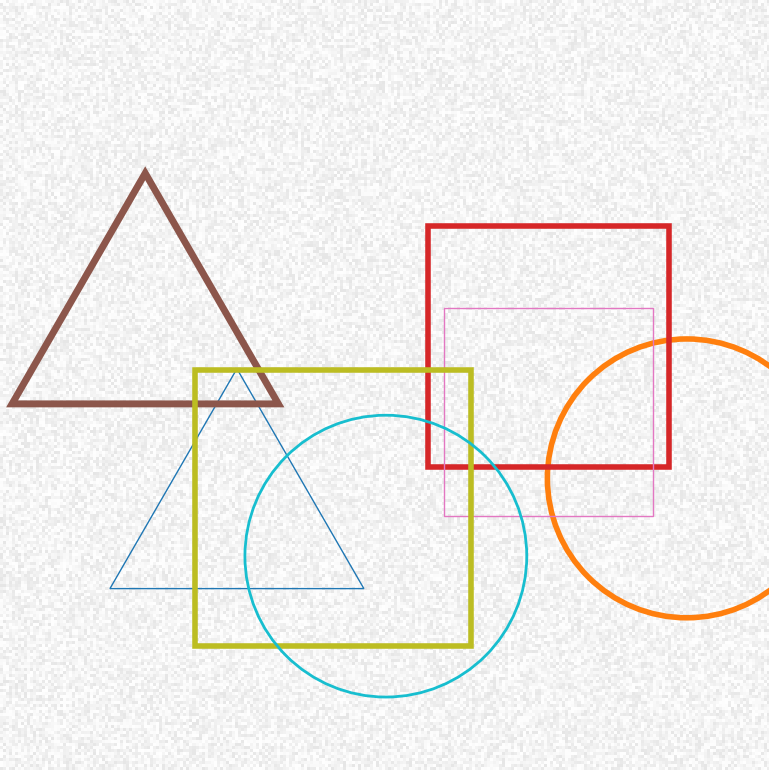[{"shape": "triangle", "thickness": 0.5, "radius": 0.95, "center": [0.308, 0.331]}, {"shape": "circle", "thickness": 2, "radius": 0.91, "center": [0.892, 0.379]}, {"shape": "square", "thickness": 2, "radius": 0.78, "center": [0.713, 0.551]}, {"shape": "triangle", "thickness": 2.5, "radius": 1.0, "center": [0.189, 0.575]}, {"shape": "square", "thickness": 0.5, "radius": 0.68, "center": [0.713, 0.465]}, {"shape": "square", "thickness": 2, "radius": 0.9, "center": [0.433, 0.34]}, {"shape": "circle", "thickness": 1, "radius": 0.91, "center": [0.501, 0.278]}]